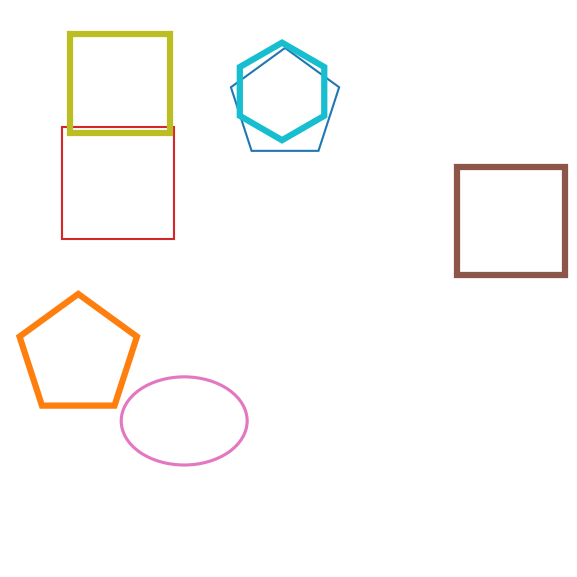[{"shape": "pentagon", "thickness": 1, "radius": 0.49, "center": [0.494, 0.818]}, {"shape": "pentagon", "thickness": 3, "radius": 0.53, "center": [0.135, 0.383]}, {"shape": "square", "thickness": 1, "radius": 0.48, "center": [0.204, 0.682]}, {"shape": "square", "thickness": 3, "radius": 0.47, "center": [0.885, 0.617]}, {"shape": "oval", "thickness": 1.5, "radius": 0.55, "center": [0.319, 0.27]}, {"shape": "square", "thickness": 3, "radius": 0.43, "center": [0.208, 0.855]}, {"shape": "hexagon", "thickness": 3, "radius": 0.42, "center": [0.488, 0.841]}]